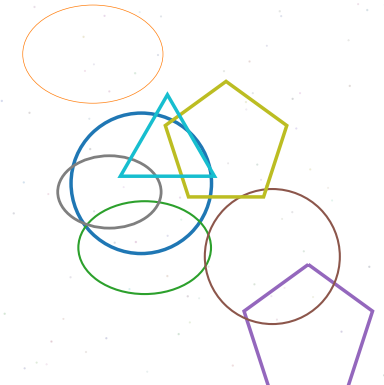[{"shape": "circle", "thickness": 2.5, "radius": 0.91, "center": [0.367, 0.524]}, {"shape": "oval", "thickness": 0.5, "radius": 0.91, "center": [0.241, 0.859]}, {"shape": "oval", "thickness": 1.5, "radius": 0.86, "center": [0.376, 0.357]}, {"shape": "pentagon", "thickness": 2.5, "radius": 0.88, "center": [0.801, 0.138]}, {"shape": "circle", "thickness": 1.5, "radius": 0.88, "center": [0.707, 0.334]}, {"shape": "oval", "thickness": 2, "radius": 0.67, "center": [0.284, 0.501]}, {"shape": "pentagon", "thickness": 2.5, "radius": 0.83, "center": [0.587, 0.623]}, {"shape": "triangle", "thickness": 2.5, "radius": 0.71, "center": [0.435, 0.613]}]